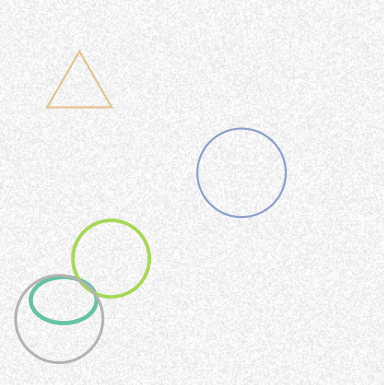[{"shape": "oval", "thickness": 3, "radius": 0.43, "center": [0.165, 0.221]}, {"shape": "circle", "thickness": 1.5, "radius": 0.57, "center": [0.627, 0.551]}, {"shape": "circle", "thickness": 2.5, "radius": 0.5, "center": [0.289, 0.328]}, {"shape": "triangle", "thickness": 1.5, "radius": 0.48, "center": [0.206, 0.77]}, {"shape": "circle", "thickness": 2, "radius": 0.57, "center": [0.154, 0.171]}]